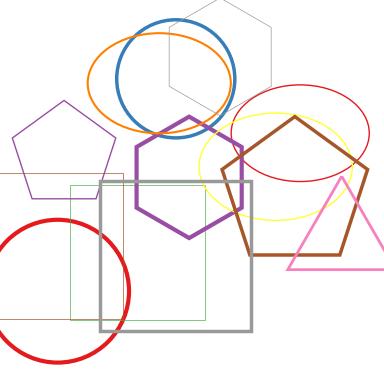[{"shape": "oval", "thickness": 1, "radius": 0.9, "center": [0.78, 0.654]}, {"shape": "circle", "thickness": 3, "radius": 0.93, "center": [0.15, 0.244]}, {"shape": "circle", "thickness": 2.5, "radius": 0.77, "center": [0.457, 0.795]}, {"shape": "square", "thickness": 0.5, "radius": 0.88, "center": [0.357, 0.345]}, {"shape": "hexagon", "thickness": 3, "radius": 0.79, "center": [0.491, 0.539]}, {"shape": "pentagon", "thickness": 1, "radius": 0.71, "center": [0.166, 0.598]}, {"shape": "oval", "thickness": 1.5, "radius": 0.93, "center": [0.414, 0.784]}, {"shape": "oval", "thickness": 1, "radius": 1.0, "center": [0.716, 0.567]}, {"shape": "pentagon", "thickness": 2.5, "radius": 0.99, "center": [0.766, 0.498]}, {"shape": "square", "thickness": 0.5, "radius": 0.95, "center": [0.129, 0.362]}, {"shape": "triangle", "thickness": 2, "radius": 0.81, "center": [0.887, 0.38]}, {"shape": "hexagon", "thickness": 0.5, "radius": 0.76, "center": [0.572, 0.852]}, {"shape": "square", "thickness": 2.5, "radius": 0.98, "center": [0.456, 0.335]}]